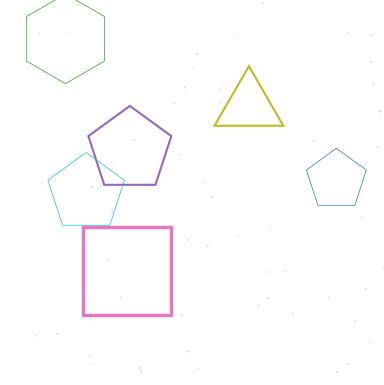[{"shape": "pentagon", "thickness": 0.5, "radius": 0.41, "center": [0.874, 0.533]}, {"shape": "hexagon", "thickness": 0.5, "radius": 0.58, "center": [0.17, 0.899]}, {"shape": "pentagon", "thickness": 1.5, "radius": 0.57, "center": [0.337, 0.612]}, {"shape": "square", "thickness": 2.5, "radius": 0.57, "center": [0.33, 0.295]}, {"shape": "triangle", "thickness": 1.5, "radius": 0.52, "center": [0.647, 0.725]}, {"shape": "pentagon", "thickness": 0.5, "radius": 0.52, "center": [0.224, 0.5]}]